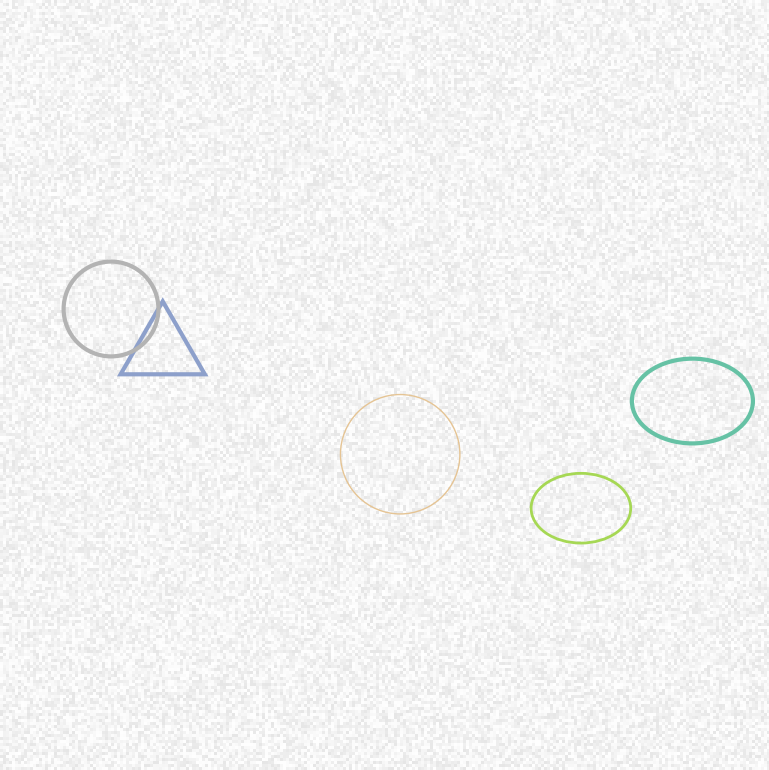[{"shape": "oval", "thickness": 1.5, "radius": 0.39, "center": [0.899, 0.479]}, {"shape": "triangle", "thickness": 1.5, "radius": 0.32, "center": [0.211, 0.545]}, {"shape": "oval", "thickness": 1, "radius": 0.32, "center": [0.754, 0.34]}, {"shape": "circle", "thickness": 0.5, "radius": 0.39, "center": [0.52, 0.41]}, {"shape": "circle", "thickness": 1.5, "radius": 0.31, "center": [0.144, 0.599]}]